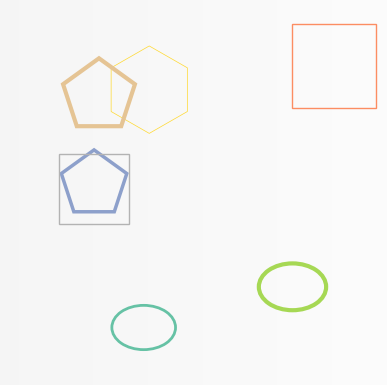[{"shape": "oval", "thickness": 2, "radius": 0.41, "center": [0.371, 0.149]}, {"shape": "square", "thickness": 1, "radius": 0.54, "center": [0.862, 0.828]}, {"shape": "pentagon", "thickness": 2.5, "radius": 0.44, "center": [0.243, 0.522]}, {"shape": "oval", "thickness": 3, "radius": 0.43, "center": [0.755, 0.255]}, {"shape": "hexagon", "thickness": 0.5, "radius": 0.57, "center": [0.385, 0.767]}, {"shape": "pentagon", "thickness": 3, "radius": 0.49, "center": [0.255, 0.751]}, {"shape": "square", "thickness": 1, "radius": 0.46, "center": [0.243, 0.51]}]